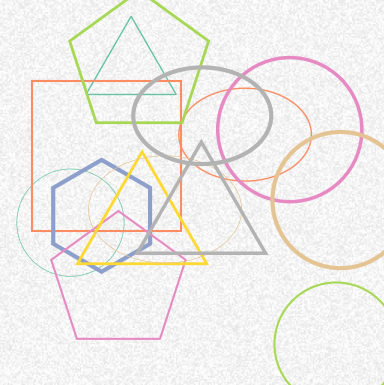[{"shape": "triangle", "thickness": 1, "radius": 0.68, "center": [0.341, 0.822]}, {"shape": "circle", "thickness": 0.5, "radius": 0.7, "center": [0.183, 0.422]}, {"shape": "oval", "thickness": 1, "radius": 0.86, "center": [0.637, 0.65]}, {"shape": "square", "thickness": 1.5, "radius": 0.97, "center": [0.277, 0.595]}, {"shape": "hexagon", "thickness": 3, "radius": 0.73, "center": [0.264, 0.439]}, {"shape": "pentagon", "thickness": 1.5, "radius": 0.92, "center": [0.308, 0.268]}, {"shape": "circle", "thickness": 2.5, "radius": 0.94, "center": [0.753, 0.663]}, {"shape": "pentagon", "thickness": 2, "radius": 0.95, "center": [0.362, 0.835]}, {"shape": "circle", "thickness": 1.5, "radius": 0.8, "center": [0.873, 0.106]}, {"shape": "triangle", "thickness": 2, "radius": 0.97, "center": [0.369, 0.412]}, {"shape": "circle", "thickness": 3, "radius": 0.88, "center": [0.885, 0.48]}, {"shape": "oval", "thickness": 0.5, "radius": 0.99, "center": [0.429, 0.456]}, {"shape": "triangle", "thickness": 2.5, "radius": 0.96, "center": [0.523, 0.438]}, {"shape": "oval", "thickness": 3, "radius": 0.9, "center": [0.525, 0.699]}]